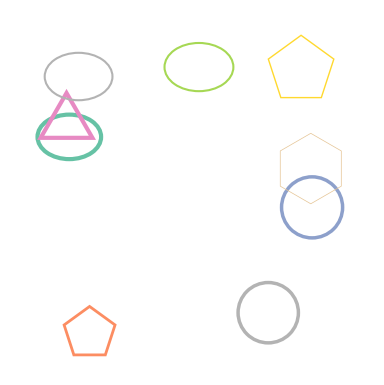[{"shape": "oval", "thickness": 3, "radius": 0.41, "center": [0.18, 0.644]}, {"shape": "pentagon", "thickness": 2, "radius": 0.35, "center": [0.233, 0.134]}, {"shape": "circle", "thickness": 2.5, "radius": 0.4, "center": [0.811, 0.461]}, {"shape": "triangle", "thickness": 3, "radius": 0.39, "center": [0.173, 0.681]}, {"shape": "oval", "thickness": 1.5, "radius": 0.45, "center": [0.517, 0.826]}, {"shape": "pentagon", "thickness": 1, "radius": 0.45, "center": [0.782, 0.819]}, {"shape": "hexagon", "thickness": 0.5, "radius": 0.46, "center": [0.807, 0.562]}, {"shape": "circle", "thickness": 2.5, "radius": 0.39, "center": [0.697, 0.188]}, {"shape": "oval", "thickness": 1.5, "radius": 0.44, "center": [0.204, 0.801]}]